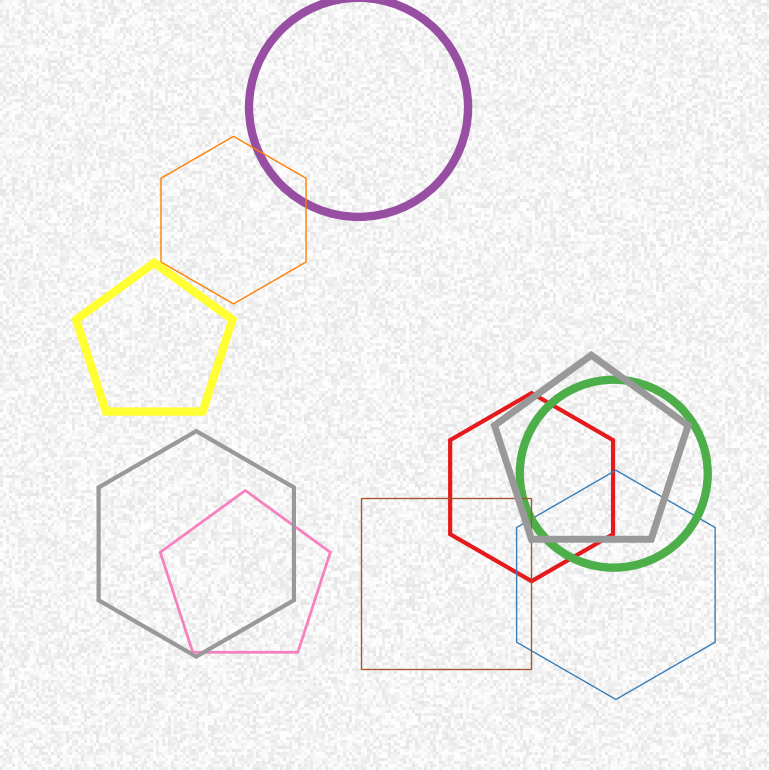[{"shape": "hexagon", "thickness": 1.5, "radius": 0.61, "center": [0.69, 0.367]}, {"shape": "hexagon", "thickness": 0.5, "radius": 0.74, "center": [0.8, 0.24]}, {"shape": "circle", "thickness": 3, "radius": 0.61, "center": [0.797, 0.385]}, {"shape": "circle", "thickness": 3, "radius": 0.71, "center": [0.466, 0.861]}, {"shape": "hexagon", "thickness": 0.5, "radius": 0.54, "center": [0.303, 0.714]}, {"shape": "pentagon", "thickness": 3, "radius": 0.53, "center": [0.2, 0.552]}, {"shape": "square", "thickness": 0.5, "radius": 0.55, "center": [0.579, 0.242]}, {"shape": "pentagon", "thickness": 1, "radius": 0.58, "center": [0.319, 0.247]}, {"shape": "pentagon", "thickness": 2.5, "radius": 0.66, "center": [0.768, 0.407]}, {"shape": "hexagon", "thickness": 1.5, "radius": 0.73, "center": [0.255, 0.294]}]